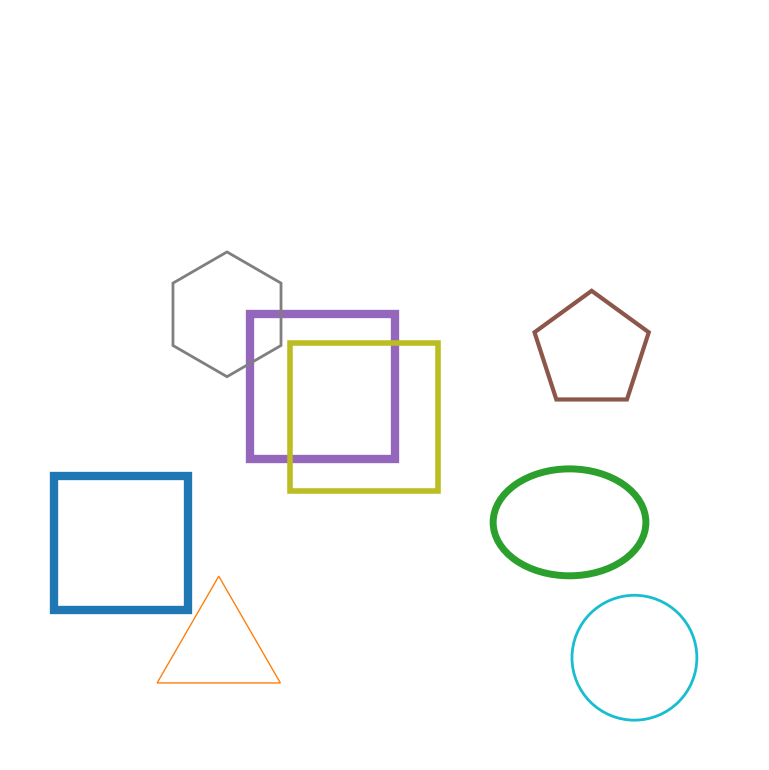[{"shape": "square", "thickness": 3, "radius": 0.44, "center": [0.157, 0.294]}, {"shape": "triangle", "thickness": 0.5, "radius": 0.46, "center": [0.284, 0.159]}, {"shape": "oval", "thickness": 2.5, "radius": 0.5, "center": [0.74, 0.322]}, {"shape": "square", "thickness": 3, "radius": 0.47, "center": [0.418, 0.498]}, {"shape": "pentagon", "thickness": 1.5, "radius": 0.39, "center": [0.768, 0.544]}, {"shape": "hexagon", "thickness": 1, "radius": 0.41, "center": [0.295, 0.592]}, {"shape": "square", "thickness": 2, "radius": 0.48, "center": [0.473, 0.459]}, {"shape": "circle", "thickness": 1, "radius": 0.41, "center": [0.824, 0.146]}]